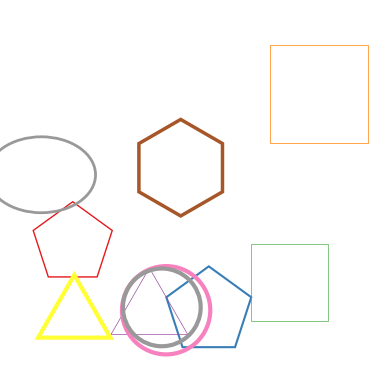[{"shape": "pentagon", "thickness": 1, "radius": 0.54, "center": [0.189, 0.368]}, {"shape": "pentagon", "thickness": 1.5, "radius": 0.58, "center": [0.542, 0.192]}, {"shape": "square", "thickness": 0.5, "radius": 0.5, "center": [0.752, 0.267]}, {"shape": "triangle", "thickness": 0.5, "radius": 0.58, "center": [0.388, 0.189]}, {"shape": "square", "thickness": 0.5, "radius": 0.64, "center": [0.828, 0.756]}, {"shape": "triangle", "thickness": 3, "radius": 0.54, "center": [0.193, 0.177]}, {"shape": "hexagon", "thickness": 2.5, "radius": 0.63, "center": [0.469, 0.564]}, {"shape": "circle", "thickness": 3, "radius": 0.57, "center": [0.431, 0.194]}, {"shape": "circle", "thickness": 3, "radius": 0.5, "center": [0.42, 0.202]}, {"shape": "oval", "thickness": 2, "radius": 0.7, "center": [0.107, 0.546]}]